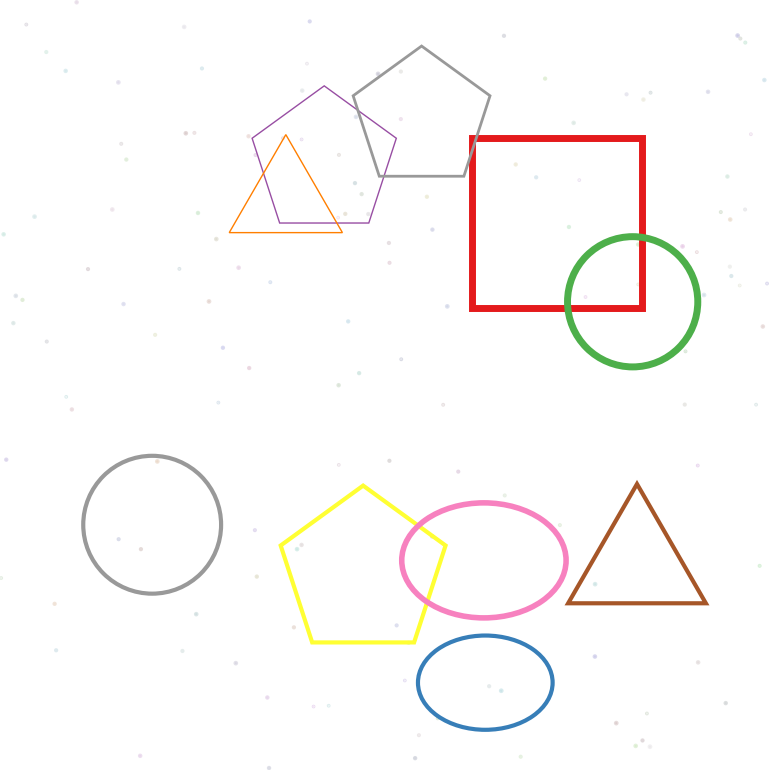[{"shape": "square", "thickness": 2.5, "radius": 0.55, "center": [0.723, 0.711]}, {"shape": "oval", "thickness": 1.5, "radius": 0.44, "center": [0.63, 0.113]}, {"shape": "circle", "thickness": 2.5, "radius": 0.42, "center": [0.822, 0.608]}, {"shape": "pentagon", "thickness": 0.5, "radius": 0.49, "center": [0.421, 0.79]}, {"shape": "triangle", "thickness": 0.5, "radius": 0.42, "center": [0.371, 0.74]}, {"shape": "pentagon", "thickness": 1.5, "radius": 0.56, "center": [0.472, 0.257]}, {"shape": "triangle", "thickness": 1.5, "radius": 0.52, "center": [0.827, 0.268]}, {"shape": "oval", "thickness": 2, "radius": 0.53, "center": [0.628, 0.272]}, {"shape": "pentagon", "thickness": 1, "radius": 0.47, "center": [0.548, 0.847]}, {"shape": "circle", "thickness": 1.5, "radius": 0.45, "center": [0.198, 0.319]}]